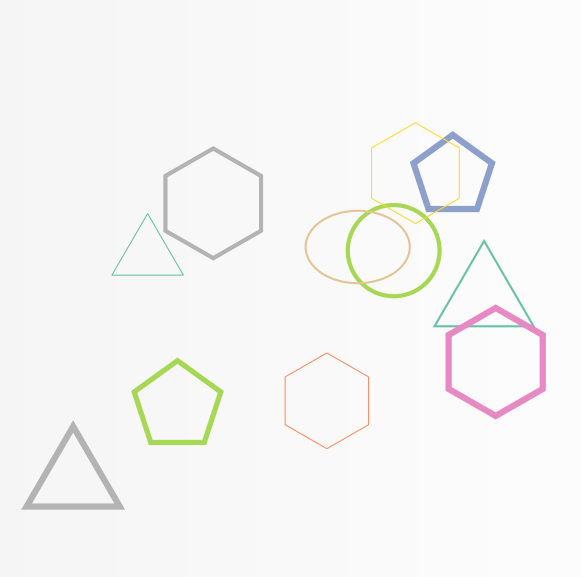[{"shape": "triangle", "thickness": 0.5, "radius": 0.36, "center": [0.254, 0.558]}, {"shape": "triangle", "thickness": 1, "radius": 0.49, "center": [0.833, 0.483]}, {"shape": "hexagon", "thickness": 0.5, "radius": 0.41, "center": [0.562, 0.305]}, {"shape": "pentagon", "thickness": 3, "radius": 0.35, "center": [0.779, 0.695]}, {"shape": "hexagon", "thickness": 3, "radius": 0.47, "center": [0.853, 0.372]}, {"shape": "circle", "thickness": 2, "radius": 0.39, "center": [0.677, 0.565]}, {"shape": "pentagon", "thickness": 2.5, "radius": 0.39, "center": [0.305, 0.296]}, {"shape": "hexagon", "thickness": 0.5, "radius": 0.44, "center": [0.715, 0.699]}, {"shape": "oval", "thickness": 1, "radius": 0.45, "center": [0.615, 0.571]}, {"shape": "hexagon", "thickness": 2, "radius": 0.47, "center": [0.367, 0.647]}, {"shape": "triangle", "thickness": 3, "radius": 0.46, "center": [0.126, 0.168]}]